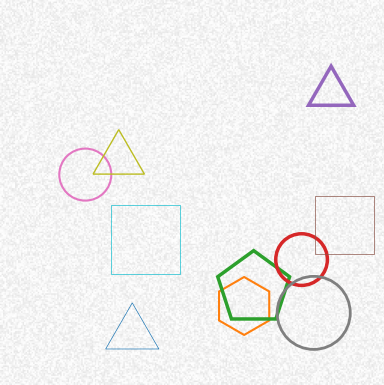[{"shape": "triangle", "thickness": 0.5, "radius": 0.4, "center": [0.344, 0.133]}, {"shape": "hexagon", "thickness": 1.5, "radius": 0.38, "center": [0.634, 0.205]}, {"shape": "pentagon", "thickness": 2.5, "radius": 0.49, "center": [0.659, 0.251]}, {"shape": "circle", "thickness": 2.5, "radius": 0.34, "center": [0.783, 0.326]}, {"shape": "triangle", "thickness": 2.5, "radius": 0.34, "center": [0.86, 0.76]}, {"shape": "square", "thickness": 0.5, "radius": 0.38, "center": [0.896, 0.416]}, {"shape": "circle", "thickness": 1.5, "radius": 0.34, "center": [0.222, 0.547]}, {"shape": "circle", "thickness": 2, "radius": 0.47, "center": [0.815, 0.187]}, {"shape": "triangle", "thickness": 1, "radius": 0.39, "center": [0.308, 0.586]}, {"shape": "square", "thickness": 0.5, "radius": 0.45, "center": [0.379, 0.379]}]